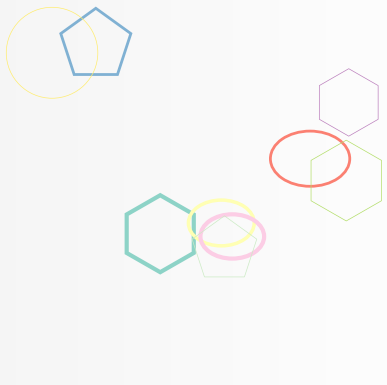[{"shape": "hexagon", "thickness": 3, "radius": 0.5, "center": [0.413, 0.393]}, {"shape": "oval", "thickness": 2.5, "radius": 0.42, "center": [0.571, 0.421]}, {"shape": "oval", "thickness": 2, "radius": 0.51, "center": [0.8, 0.588]}, {"shape": "pentagon", "thickness": 2, "radius": 0.48, "center": [0.247, 0.883]}, {"shape": "hexagon", "thickness": 0.5, "radius": 0.52, "center": [0.894, 0.531]}, {"shape": "oval", "thickness": 3, "radius": 0.41, "center": [0.599, 0.386]}, {"shape": "hexagon", "thickness": 0.5, "radius": 0.44, "center": [0.9, 0.734]}, {"shape": "pentagon", "thickness": 0.5, "radius": 0.44, "center": [0.579, 0.352]}, {"shape": "circle", "thickness": 0.5, "radius": 0.59, "center": [0.134, 0.863]}]